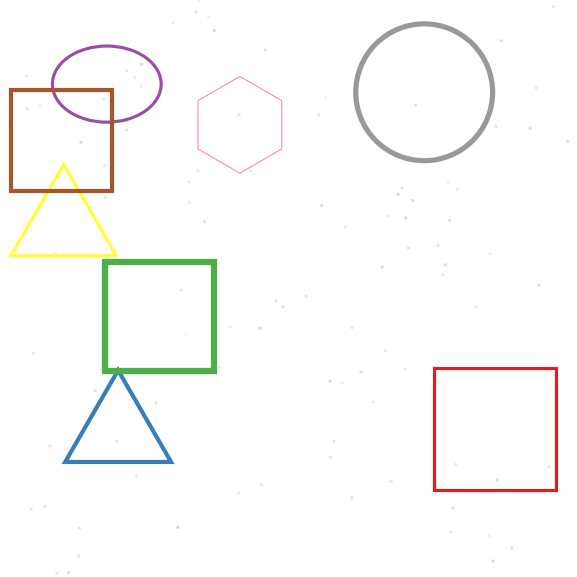[{"shape": "square", "thickness": 1.5, "radius": 0.53, "center": [0.857, 0.257]}, {"shape": "triangle", "thickness": 2, "radius": 0.53, "center": [0.205, 0.252]}, {"shape": "square", "thickness": 3, "radius": 0.47, "center": [0.276, 0.451]}, {"shape": "oval", "thickness": 1.5, "radius": 0.47, "center": [0.185, 0.853]}, {"shape": "triangle", "thickness": 1.5, "radius": 0.53, "center": [0.11, 0.609]}, {"shape": "square", "thickness": 2, "radius": 0.44, "center": [0.106, 0.756]}, {"shape": "hexagon", "thickness": 0.5, "radius": 0.42, "center": [0.415, 0.783]}, {"shape": "circle", "thickness": 2.5, "radius": 0.59, "center": [0.735, 0.839]}]